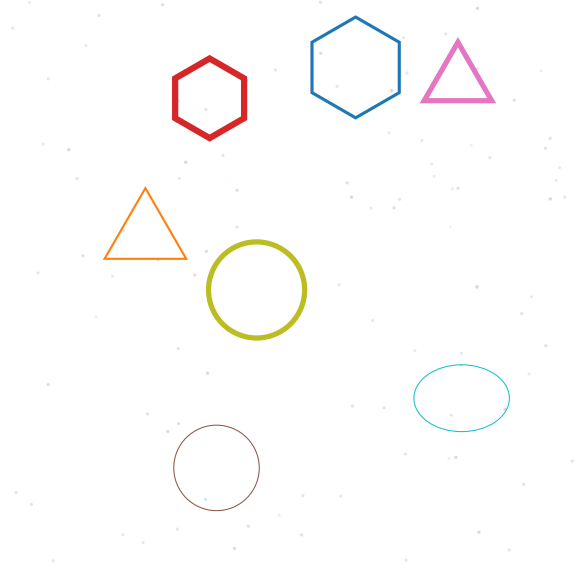[{"shape": "hexagon", "thickness": 1.5, "radius": 0.44, "center": [0.616, 0.882]}, {"shape": "triangle", "thickness": 1, "radius": 0.41, "center": [0.252, 0.592]}, {"shape": "hexagon", "thickness": 3, "radius": 0.34, "center": [0.363, 0.829]}, {"shape": "circle", "thickness": 0.5, "radius": 0.37, "center": [0.375, 0.189]}, {"shape": "triangle", "thickness": 2.5, "radius": 0.34, "center": [0.793, 0.859]}, {"shape": "circle", "thickness": 2.5, "radius": 0.42, "center": [0.444, 0.497]}, {"shape": "oval", "thickness": 0.5, "radius": 0.41, "center": [0.799, 0.31]}]